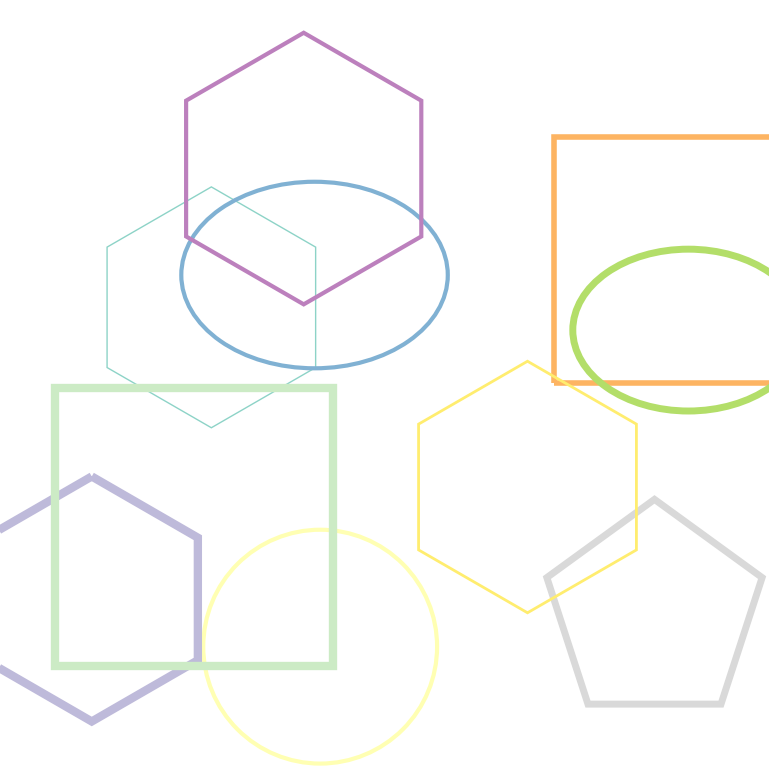[{"shape": "hexagon", "thickness": 0.5, "radius": 0.78, "center": [0.274, 0.601]}, {"shape": "circle", "thickness": 1.5, "radius": 0.76, "center": [0.416, 0.16]}, {"shape": "hexagon", "thickness": 3, "radius": 0.8, "center": [0.119, 0.222]}, {"shape": "oval", "thickness": 1.5, "radius": 0.87, "center": [0.408, 0.643]}, {"shape": "square", "thickness": 2, "radius": 0.8, "center": [0.879, 0.663]}, {"shape": "oval", "thickness": 2.5, "radius": 0.75, "center": [0.894, 0.571]}, {"shape": "pentagon", "thickness": 2.5, "radius": 0.73, "center": [0.85, 0.204]}, {"shape": "hexagon", "thickness": 1.5, "radius": 0.88, "center": [0.394, 0.781]}, {"shape": "square", "thickness": 3, "radius": 0.9, "center": [0.252, 0.316]}, {"shape": "hexagon", "thickness": 1, "radius": 0.82, "center": [0.685, 0.368]}]